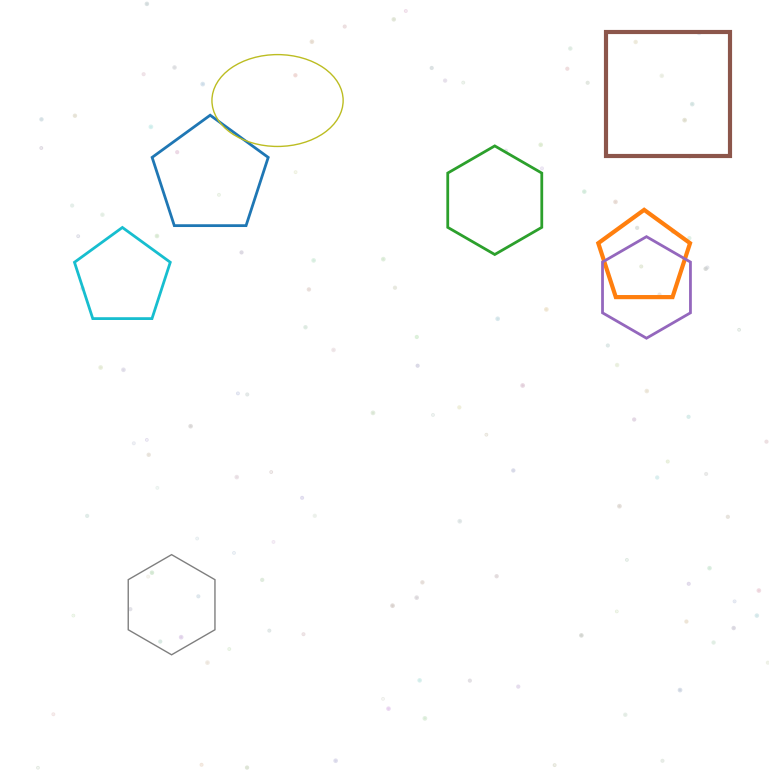[{"shape": "pentagon", "thickness": 1, "radius": 0.4, "center": [0.273, 0.771]}, {"shape": "pentagon", "thickness": 1.5, "radius": 0.31, "center": [0.837, 0.665]}, {"shape": "hexagon", "thickness": 1, "radius": 0.35, "center": [0.643, 0.74]}, {"shape": "hexagon", "thickness": 1, "radius": 0.33, "center": [0.84, 0.627]}, {"shape": "square", "thickness": 1.5, "radius": 0.4, "center": [0.868, 0.878]}, {"shape": "hexagon", "thickness": 0.5, "radius": 0.33, "center": [0.223, 0.215]}, {"shape": "oval", "thickness": 0.5, "radius": 0.43, "center": [0.36, 0.869]}, {"shape": "pentagon", "thickness": 1, "radius": 0.33, "center": [0.159, 0.639]}]